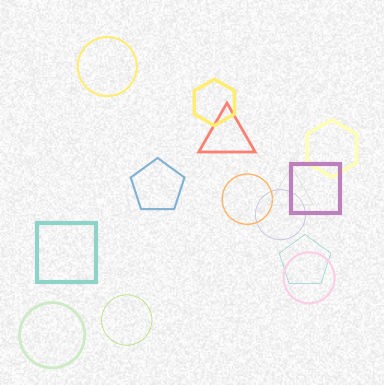[{"shape": "square", "thickness": 3, "radius": 0.38, "center": [0.173, 0.344]}, {"shape": "pentagon", "thickness": 0.5, "radius": 0.35, "center": [0.792, 0.321]}, {"shape": "hexagon", "thickness": 2.5, "radius": 0.37, "center": [0.862, 0.614]}, {"shape": "circle", "thickness": 0.5, "radius": 0.33, "center": [0.729, 0.442]}, {"shape": "triangle", "thickness": 2, "radius": 0.42, "center": [0.59, 0.648]}, {"shape": "pentagon", "thickness": 1.5, "radius": 0.37, "center": [0.409, 0.516]}, {"shape": "circle", "thickness": 1, "radius": 0.33, "center": [0.642, 0.483]}, {"shape": "circle", "thickness": 0.5, "radius": 0.33, "center": [0.329, 0.169]}, {"shape": "circle", "thickness": 1.5, "radius": 0.33, "center": [0.803, 0.278]}, {"shape": "triangle", "thickness": 0.5, "radius": 0.33, "center": [0.757, 0.501]}, {"shape": "square", "thickness": 3, "radius": 0.32, "center": [0.82, 0.511]}, {"shape": "circle", "thickness": 2, "radius": 0.42, "center": [0.135, 0.129]}, {"shape": "hexagon", "thickness": 2.5, "radius": 0.3, "center": [0.557, 0.734]}, {"shape": "circle", "thickness": 1.5, "radius": 0.38, "center": [0.279, 0.827]}]